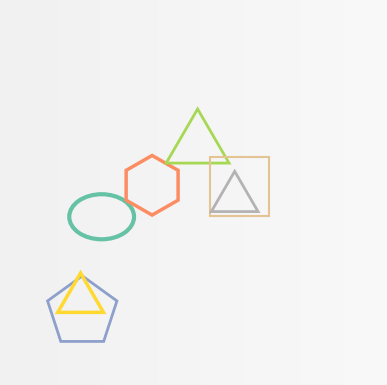[{"shape": "oval", "thickness": 3, "radius": 0.42, "center": [0.262, 0.437]}, {"shape": "hexagon", "thickness": 2.5, "radius": 0.39, "center": [0.393, 0.519]}, {"shape": "pentagon", "thickness": 2, "radius": 0.47, "center": [0.212, 0.189]}, {"shape": "triangle", "thickness": 2, "radius": 0.47, "center": [0.51, 0.623]}, {"shape": "triangle", "thickness": 2.5, "radius": 0.34, "center": [0.208, 0.223]}, {"shape": "square", "thickness": 1.5, "radius": 0.38, "center": [0.617, 0.515]}, {"shape": "triangle", "thickness": 2, "radius": 0.35, "center": [0.606, 0.485]}]